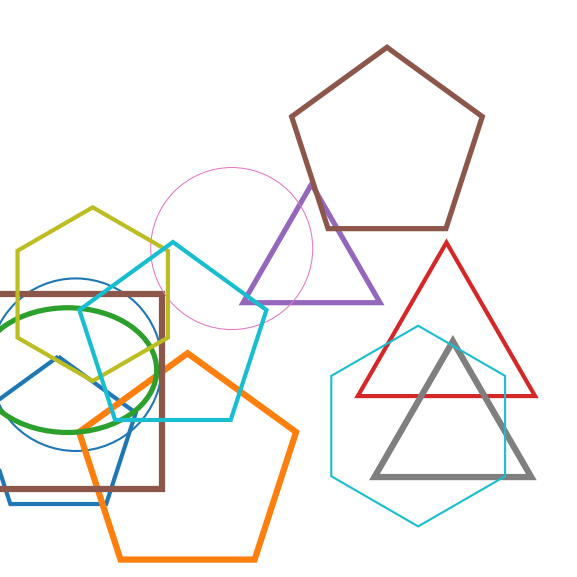[{"shape": "circle", "thickness": 1, "radius": 0.75, "center": [0.131, 0.368]}, {"shape": "pentagon", "thickness": 2, "radius": 0.71, "center": [0.101, 0.241]}, {"shape": "pentagon", "thickness": 3, "radius": 0.99, "center": [0.325, 0.19]}, {"shape": "oval", "thickness": 2.5, "radius": 0.77, "center": [0.117, 0.358]}, {"shape": "triangle", "thickness": 2, "radius": 0.89, "center": [0.773, 0.402]}, {"shape": "triangle", "thickness": 2.5, "radius": 0.68, "center": [0.539, 0.543]}, {"shape": "pentagon", "thickness": 2.5, "radius": 0.87, "center": [0.67, 0.744]}, {"shape": "square", "thickness": 3, "radius": 0.84, "center": [0.112, 0.321]}, {"shape": "circle", "thickness": 0.5, "radius": 0.7, "center": [0.401, 0.569]}, {"shape": "triangle", "thickness": 3, "radius": 0.78, "center": [0.784, 0.251]}, {"shape": "hexagon", "thickness": 2, "radius": 0.75, "center": [0.161, 0.49]}, {"shape": "pentagon", "thickness": 2, "radius": 0.85, "center": [0.299, 0.41]}, {"shape": "hexagon", "thickness": 1, "radius": 0.87, "center": [0.724, 0.261]}]